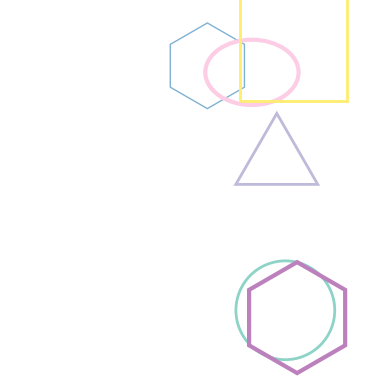[{"shape": "circle", "thickness": 2, "radius": 0.64, "center": [0.741, 0.194]}, {"shape": "triangle", "thickness": 2, "radius": 0.61, "center": [0.719, 0.582]}, {"shape": "hexagon", "thickness": 1, "radius": 0.56, "center": [0.539, 0.829]}, {"shape": "oval", "thickness": 3, "radius": 0.61, "center": [0.654, 0.812]}, {"shape": "hexagon", "thickness": 3, "radius": 0.72, "center": [0.772, 0.175]}, {"shape": "square", "thickness": 2, "radius": 0.7, "center": [0.762, 0.877]}]